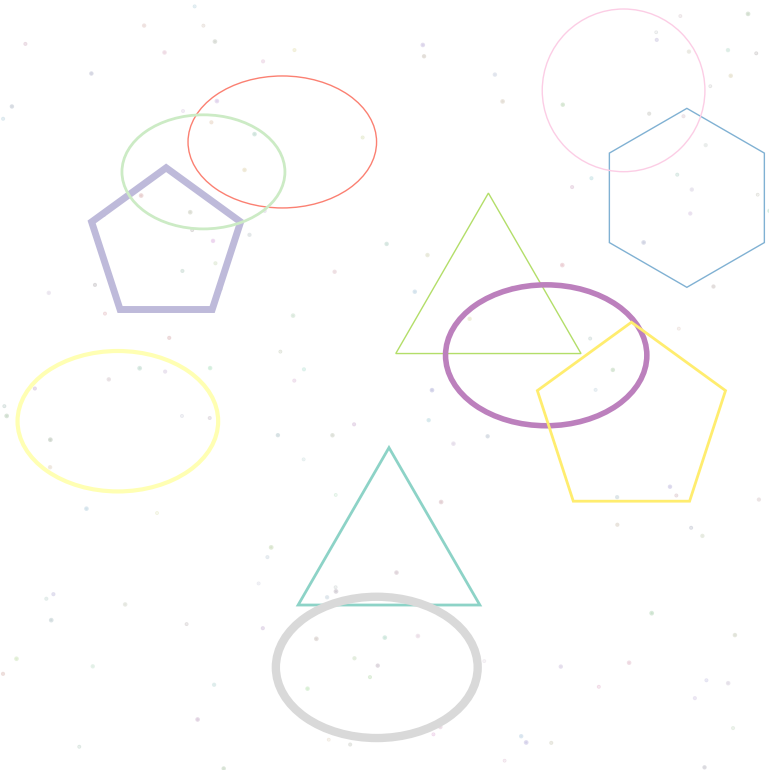[{"shape": "triangle", "thickness": 1, "radius": 0.68, "center": [0.505, 0.282]}, {"shape": "oval", "thickness": 1.5, "radius": 0.65, "center": [0.153, 0.453]}, {"shape": "pentagon", "thickness": 2.5, "radius": 0.51, "center": [0.216, 0.68]}, {"shape": "oval", "thickness": 0.5, "radius": 0.61, "center": [0.367, 0.816]}, {"shape": "hexagon", "thickness": 0.5, "radius": 0.58, "center": [0.892, 0.743]}, {"shape": "triangle", "thickness": 0.5, "radius": 0.69, "center": [0.634, 0.61]}, {"shape": "circle", "thickness": 0.5, "radius": 0.53, "center": [0.81, 0.883]}, {"shape": "oval", "thickness": 3, "radius": 0.66, "center": [0.489, 0.133]}, {"shape": "oval", "thickness": 2, "radius": 0.65, "center": [0.709, 0.539]}, {"shape": "oval", "thickness": 1, "radius": 0.53, "center": [0.264, 0.777]}, {"shape": "pentagon", "thickness": 1, "radius": 0.64, "center": [0.82, 0.453]}]